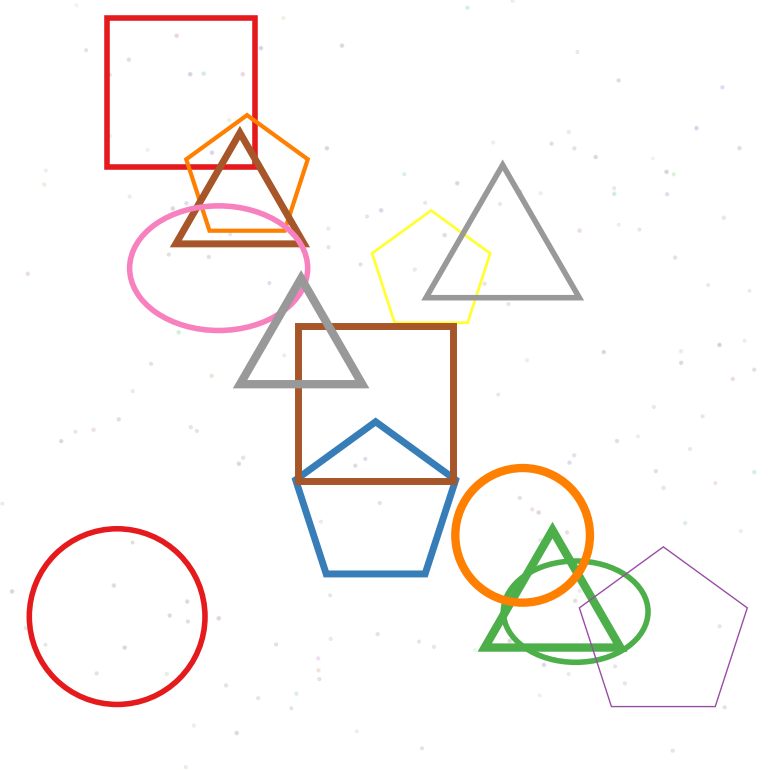[{"shape": "circle", "thickness": 2, "radius": 0.57, "center": [0.152, 0.199]}, {"shape": "square", "thickness": 2, "radius": 0.48, "center": [0.235, 0.88]}, {"shape": "pentagon", "thickness": 2.5, "radius": 0.55, "center": [0.488, 0.343]}, {"shape": "triangle", "thickness": 3, "radius": 0.51, "center": [0.718, 0.21]}, {"shape": "oval", "thickness": 2, "radius": 0.47, "center": [0.748, 0.206]}, {"shape": "pentagon", "thickness": 0.5, "radius": 0.57, "center": [0.861, 0.175]}, {"shape": "circle", "thickness": 3, "radius": 0.44, "center": [0.679, 0.305]}, {"shape": "pentagon", "thickness": 1.5, "radius": 0.41, "center": [0.321, 0.767]}, {"shape": "pentagon", "thickness": 1, "radius": 0.4, "center": [0.56, 0.646]}, {"shape": "triangle", "thickness": 2.5, "radius": 0.48, "center": [0.312, 0.731]}, {"shape": "square", "thickness": 2.5, "radius": 0.5, "center": [0.488, 0.475]}, {"shape": "oval", "thickness": 2, "radius": 0.58, "center": [0.284, 0.652]}, {"shape": "triangle", "thickness": 3, "radius": 0.46, "center": [0.391, 0.547]}, {"shape": "triangle", "thickness": 2, "radius": 0.57, "center": [0.653, 0.671]}]